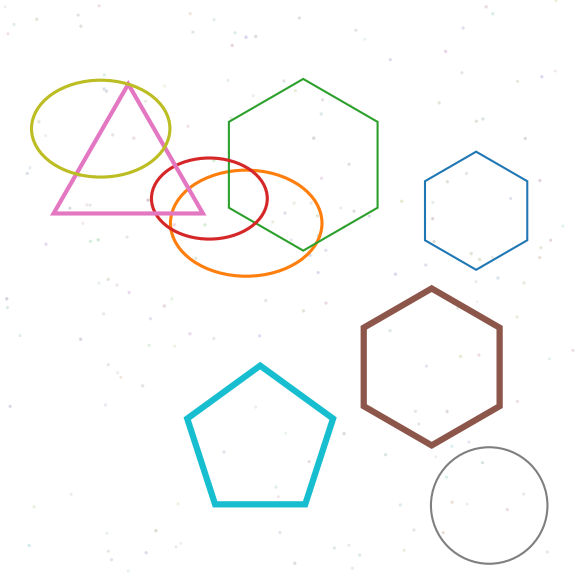[{"shape": "hexagon", "thickness": 1, "radius": 0.51, "center": [0.824, 0.634]}, {"shape": "oval", "thickness": 1.5, "radius": 0.66, "center": [0.426, 0.613]}, {"shape": "hexagon", "thickness": 1, "radius": 0.74, "center": [0.525, 0.714]}, {"shape": "oval", "thickness": 1.5, "radius": 0.5, "center": [0.363, 0.655]}, {"shape": "hexagon", "thickness": 3, "radius": 0.68, "center": [0.747, 0.364]}, {"shape": "triangle", "thickness": 2, "radius": 0.75, "center": [0.222, 0.704]}, {"shape": "circle", "thickness": 1, "radius": 0.5, "center": [0.847, 0.124]}, {"shape": "oval", "thickness": 1.5, "radius": 0.6, "center": [0.174, 0.776]}, {"shape": "pentagon", "thickness": 3, "radius": 0.66, "center": [0.45, 0.233]}]